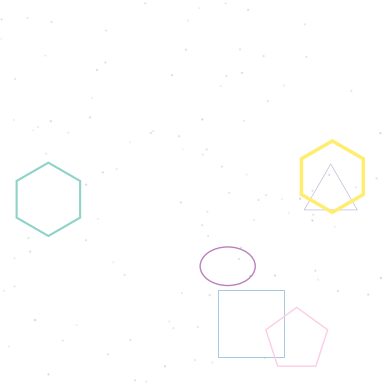[{"shape": "hexagon", "thickness": 1.5, "radius": 0.48, "center": [0.126, 0.482]}, {"shape": "triangle", "thickness": 0.5, "radius": 0.4, "center": [0.859, 0.495]}, {"shape": "square", "thickness": 0.5, "radius": 0.43, "center": [0.652, 0.16]}, {"shape": "pentagon", "thickness": 1, "radius": 0.42, "center": [0.771, 0.117]}, {"shape": "oval", "thickness": 1, "radius": 0.36, "center": [0.591, 0.308]}, {"shape": "hexagon", "thickness": 2.5, "radius": 0.46, "center": [0.863, 0.541]}]